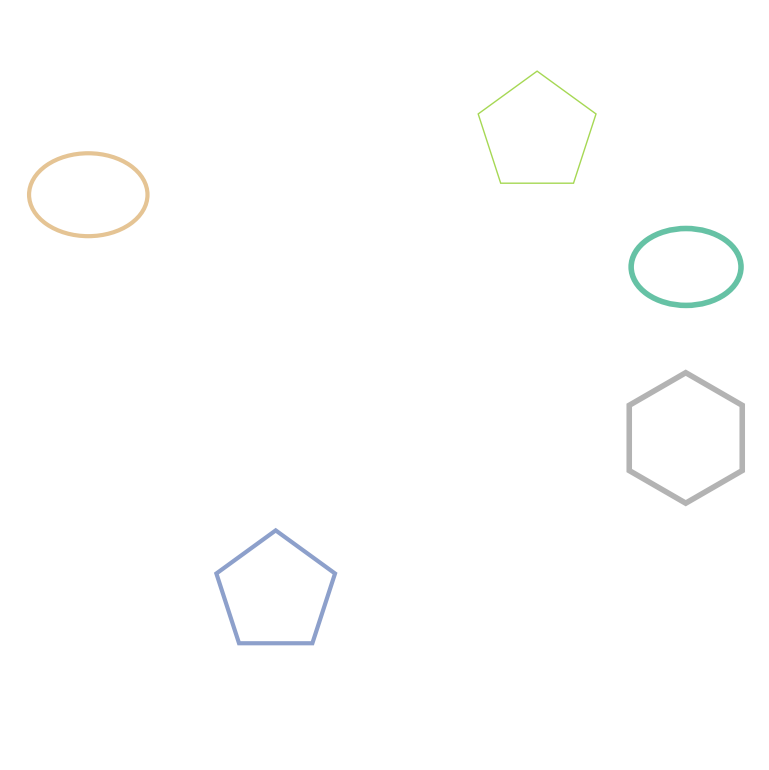[{"shape": "oval", "thickness": 2, "radius": 0.36, "center": [0.891, 0.653]}, {"shape": "pentagon", "thickness": 1.5, "radius": 0.41, "center": [0.358, 0.23]}, {"shape": "pentagon", "thickness": 0.5, "radius": 0.4, "center": [0.698, 0.827]}, {"shape": "oval", "thickness": 1.5, "radius": 0.38, "center": [0.115, 0.747]}, {"shape": "hexagon", "thickness": 2, "radius": 0.42, "center": [0.891, 0.431]}]